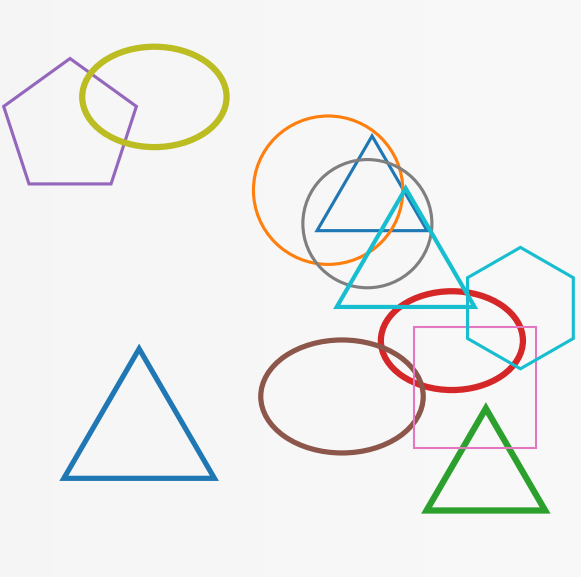[{"shape": "triangle", "thickness": 1.5, "radius": 0.55, "center": [0.64, 0.654]}, {"shape": "triangle", "thickness": 2.5, "radius": 0.75, "center": [0.239, 0.246]}, {"shape": "circle", "thickness": 1.5, "radius": 0.64, "center": [0.565, 0.67]}, {"shape": "triangle", "thickness": 3, "radius": 0.59, "center": [0.836, 0.174]}, {"shape": "oval", "thickness": 3, "radius": 0.61, "center": [0.777, 0.409]}, {"shape": "pentagon", "thickness": 1.5, "radius": 0.6, "center": [0.12, 0.778]}, {"shape": "oval", "thickness": 2.5, "radius": 0.7, "center": [0.588, 0.313]}, {"shape": "square", "thickness": 1, "radius": 0.53, "center": [0.817, 0.328]}, {"shape": "circle", "thickness": 1.5, "radius": 0.56, "center": [0.632, 0.612]}, {"shape": "oval", "thickness": 3, "radius": 0.62, "center": [0.266, 0.831]}, {"shape": "triangle", "thickness": 2, "radius": 0.68, "center": [0.698, 0.536]}, {"shape": "hexagon", "thickness": 1.5, "radius": 0.53, "center": [0.895, 0.466]}]